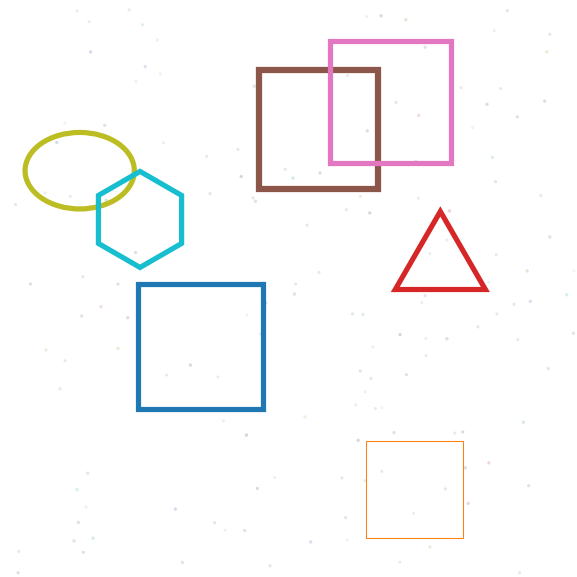[{"shape": "square", "thickness": 2.5, "radius": 0.54, "center": [0.347, 0.399]}, {"shape": "square", "thickness": 0.5, "radius": 0.42, "center": [0.718, 0.151]}, {"shape": "triangle", "thickness": 2.5, "radius": 0.45, "center": [0.762, 0.543]}, {"shape": "square", "thickness": 3, "radius": 0.52, "center": [0.552, 0.775]}, {"shape": "square", "thickness": 2.5, "radius": 0.53, "center": [0.676, 0.822]}, {"shape": "oval", "thickness": 2.5, "radius": 0.47, "center": [0.138, 0.704]}, {"shape": "hexagon", "thickness": 2.5, "radius": 0.42, "center": [0.242, 0.619]}]